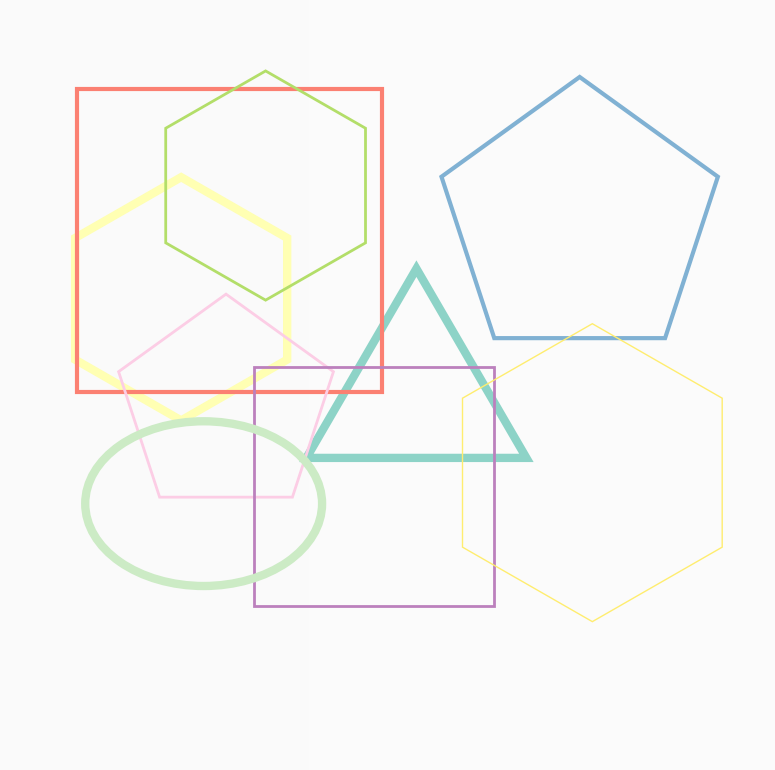[{"shape": "triangle", "thickness": 3, "radius": 0.82, "center": [0.537, 0.487]}, {"shape": "hexagon", "thickness": 3, "radius": 0.79, "center": [0.234, 0.612]}, {"shape": "square", "thickness": 1.5, "radius": 0.98, "center": [0.296, 0.688]}, {"shape": "pentagon", "thickness": 1.5, "radius": 0.94, "center": [0.748, 0.713]}, {"shape": "hexagon", "thickness": 1, "radius": 0.74, "center": [0.343, 0.759]}, {"shape": "pentagon", "thickness": 1, "radius": 0.73, "center": [0.292, 0.472]}, {"shape": "square", "thickness": 1, "radius": 0.78, "center": [0.482, 0.368]}, {"shape": "oval", "thickness": 3, "radius": 0.76, "center": [0.263, 0.346]}, {"shape": "hexagon", "thickness": 0.5, "radius": 0.97, "center": [0.764, 0.386]}]